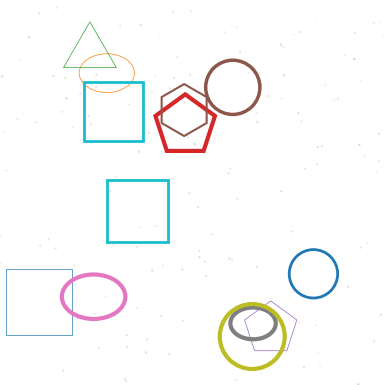[{"shape": "square", "thickness": 0.5, "radius": 0.43, "center": [0.1, 0.217]}, {"shape": "circle", "thickness": 2, "radius": 0.31, "center": [0.814, 0.289]}, {"shape": "oval", "thickness": 0.5, "radius": 0.36, "center": [0.277, 0.81]}, {"shape": "triangle", "thickness": 0.5, "radius": 0.4, "center": [0.234, 0.864]}, {"shape": "pentagon", "thickness": 3, "radius": 0.41, "center": [0.481, 0.674]}, {"shape": "pentagon", "thickness": 0.5, "radius": 0.36, "center": [0.703, 0.147]}, {"shape": "circle", "thickness": 2.5, "radius": 0.35, "center": [0.605, 0.773]}, {"shape": "hexagon", "thickness": 1.5, "radius": 0.34, "center": [0.478, 0.714]}, {"shape": "oval", "thickness": 3, "radius": 0.41, "center": [0.243, 0.229]}, {"shape": "oval", "thickness": 3, "radius": 0.29, "center": [0.657, 0.16]}, {"shape": "circle", "thickness": 3, "radius": 0.42, "center": [0.655, 0.126]}, {"shape": "square", "thickness": 2, "radius": 0.4, "center": [0.357, 0.453]}, {"shape": "square", "thickness": 2, "radius": 0.38, "center": [0.296, 0.711]}]